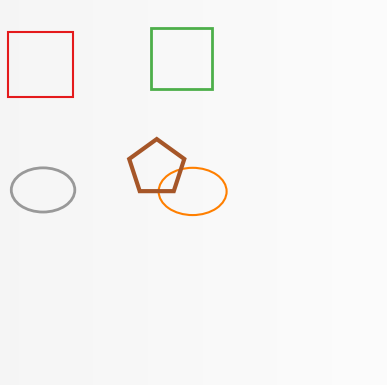[{"shape": "square", "thickness": 1.5, "radius": 0.42, "center": [0.106, 0.832]}, {"shape": "square", "thickness": 2, "radius": 0.39, "center": [0.469, 0.848]}, {"shape": "oval", "thickness": 1.5, "radius": 0.44, "center": [0.497, 0.503]}, {"shape": "pentagon", "thickness": 3, "radius": 0.37, "center": [0.404, 0.564]}, {"shape": "oval", "thickness": 2, "radius": 0.41, "center": [0.111, 0.507]}]